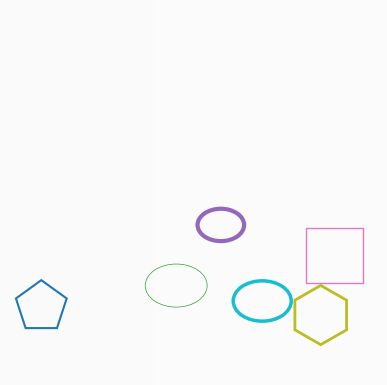[{"shape": "pentagon", "thickness": 1.5, "radius": 0.34, "center": [0.107, 0.203]}, {"shape": "oval", "thickness": 0.5, "radius": 0.4, "center": [0.455, 0.258]}, {"shape": "oval", "thickness": 3, "radius": 0.3, "center": [0.57, 0.416]}, {"shape": "square", "thickness": 1, "radius": 0.36, "center": [0.863, 0.336]}, {"shape": "hexagon", "thickness": 2, "radius": 0.38, "center": [0.828, 0.182]}, {"shape": "oval", "thickness": 2.5, "radius": 0.37, "center": [0.677, 0.218]}]